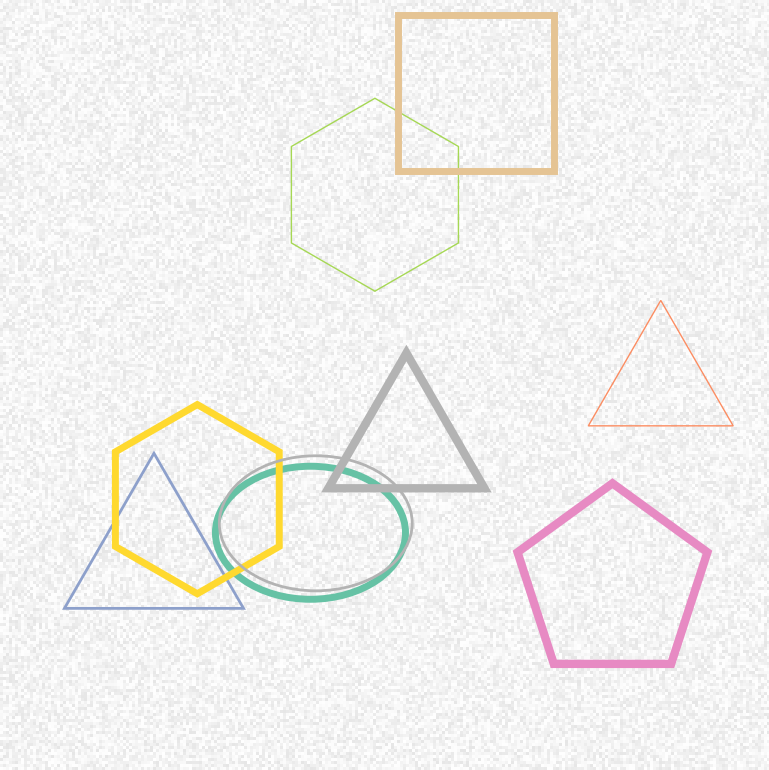[{"shape": "oval", "thickness": 2.5, "radius": 0.62, "center": [0.403, 0.308]}, {"shape": "triangle", "thickness": 0.5, "radius": 0.54, "center": [0.858, 0.501]}, {"shape": "triangle", "thickness": 1, "radius": 0.67, "center": [0.2, 0.277]}, {"shape": "pentagon", "thickness": 3, "radius": 0.65, "center": [0.795, 0.243]}, {"shape": "hexagon", "thickness": 0.5, "radius": 0.63, "center": [0.487, 0.747]}, {"shape": "hexagon", "thickness": 2.5, "radius": 0.61, "center": [0.256, 0.352]}, {"shape": "square", "thickness": 2.5, "radius": 0.5, "center": [0.618, 0.879]}, {"shape": "oval", "thickness": 1, "radius": 0.63, "center": [0.41, 0.32]}, {"shape": "triangle", "thickness": 3, "radius": 0.59, "center": [0.528, 0.424]}]